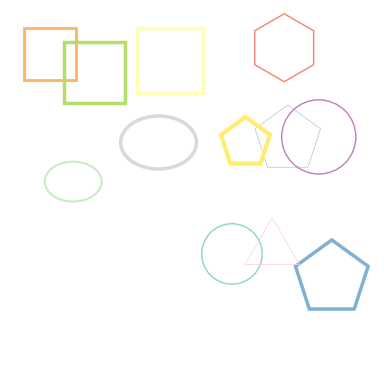[{"shape": "circle", "thickness": 1, "radius": 0.39, "center": [0.602, 0.34]}, {"shape": "square", "thickness": 2.5, "radius": 0.43, "center": [0.441, 0.843]}, {"shape": "pentagon", "thickness": 0.5, "radius": 0.45, "center": [0.747, 0.638]}, {"shape": "hexagon", "thickness": 1, "radius": 0.44, "center": [0.738, 0.876]}, {"shape": "pentagon", "thickness": 2.5, "radius": 0.5, "center": [0.862, 0.278]}, {"shape": "square", "thickness": 2, "radius": 0.34, "center": [0.13, 0.859]}, {"shape": "square", "thickness": 2.5, "radius": 0.4, "center": [0.246, 0.811]}, {"shape": "triangle", "thickness": 0.5, "radius": 0.41, "center": [0.707, 0.353]}, {"shape": "oval", "thickness": 2.5, "radius": 0.49, "center": [0.412, 0.63]}, {"shape": "circle", "thickness": 1, "radius": 0.48, "center": [0.828, 0.644]}, {"shape": "oval", "thickness": 1.5, "radius": 0.37, "center": [0.19, 0.528]}, {"shape": "pentagon", "thickness": 3, "radius": 0.33, "center": [0.638, 0.629]}]